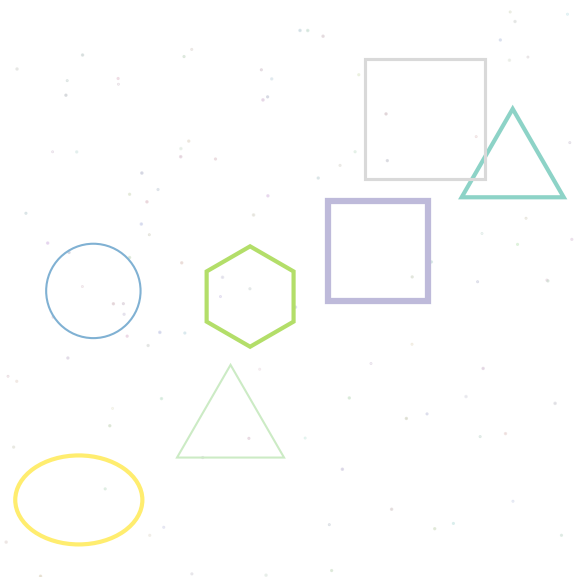[{"shape": "triangle", "thickness": 2, "radius": 0.51, "center": [0.888, 0.709]}, {"shape": "square", "thickness": 3, "radius": 0.43, "center": [0.655, 0.565]}, {"shape": "circle", "thickness": 1, "radius": 0.41, "center": [0.162, 0.495]}, {"shape": "hexagon", "thickness": 2, "radius": 0.43, "center": [0.433, 0.486]}, {"shape": "square", "thickness": 1.5, "radius": 0.52, "center": [0.737, 0.793]}, {"shape": "triangle", "thickness": 1, "radius": 0.53, "center": [0.399, 0.26]}, {"shape": "oval", "thickness": 2, "radius": 0.55, "center": [0.136, 0.133]}]